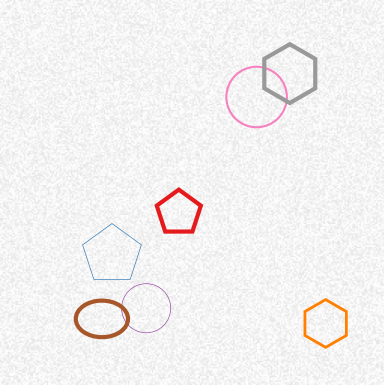[{"shape": "pentagon", "thickness": 3, "radius": 0.3, "center": [0.464, 0.447]}, {"shape": "pentagon", "thickness": 0.5, "radius": 0.4, "center": [0.291, 0.339]}, {"shape": "circle", "thickness": 0.5, "radius": 0.32, "center": [0.38, 0.199]}, {"shape": "hexagon", "thickness": 2, "radius": 0.31, "center": [0.846, 0.16]}, {"shape": "oval", "thickness": 3, "radius": 0.34, "center": [0.265, 0.172]}, {"shape": "circle", "thickness": 1.5, "radius": 0.39, "center": [0.667, 0.748]}, {"shape": "hexagon", "thickness": 3, "radius": 0.38, "center": [0.753, 0.809]}]